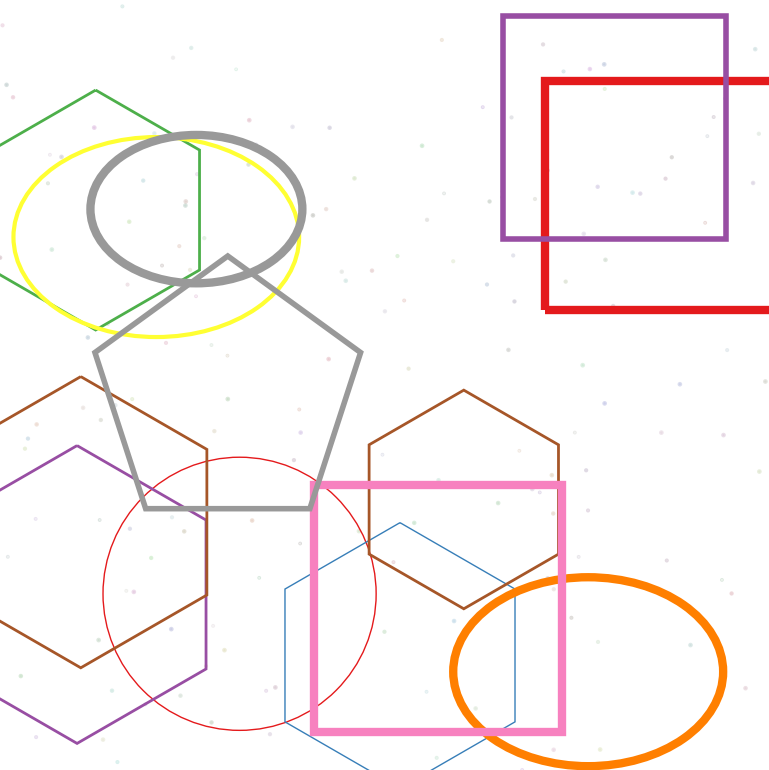[{"shape": "square", "thickness": 3, "radius": 0.74, "center": [0.856, 0.746]}, {"shape": "circle", "thickness": 0.5, "radius": 0.89, "center": [0.311, 0.229]}, {"shape": "hexagon", "thickness": 0.5, "radius": 0.86, "center": [0.519, 0.149]}, {"shape": "hexagon", "thickness": 1, "radius": 0.78, "center": [0.124, 0.727]}, {"shape": "hexagon", "thickness": 1, "radius": 0.97, "center": [0.1, 0.228]}, {"shape": "square", "thickness": 2, "radius": 0.72, "center": [0.798, 0.834]}, {"shape": "oval", "thickness": 3, "radius": 0.88, "center": [0.764, 0.128]}, {"shape": "oval", "thickness": 1.5, "radius": 0.93, "center": [0.203, 0.692]}, {"shape": "hexagon", "thickness": 1, "radius": 0.95, "center": [0.105, 0.322]}, {"shape": "hexagon", "thickness": 1, "radius": 0.71, "center": [0.602, 0.351]}, {"shape": "square", "thickness": 3, "radius": 0.8, "center": [0.569, 0.21]}, {"shape": "oval", "thickness": 3, "radius": 0.69, "center": [0.255, 0.728]}, {"shape": "pentagon", "thickness": 2, "radius": 0.91, "center": [0.296, 0.486]}]